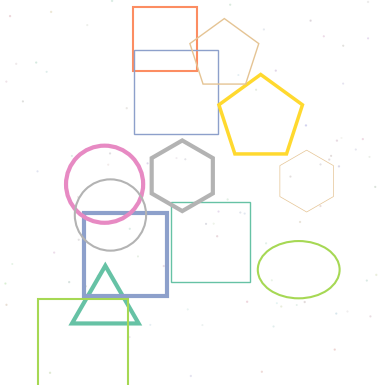[{"shape": "square", "thickness": 1, "radius": 0.52, "center": [0.546, 0.371]}, {"shape": "triangle", "thickness": 3, "radius": 0.5, "center": [0.274, 0.21]}, {"shape": "square", "thickness": 1.5, "radius": 0.42, "center": [0.429, 0.898]}, {"shape": "square", "thickness": 3, "radius": 0.54, "center": [0.326, 0.339]}, {"shape": "square", "thickness": 1, "radius": 0.55, "center": [0.457, 0.761]}, {"shape": "circle", "thickness": 3, "radius": 0.5, "center": [0.272, 0.521]}, {"shape": "square", "thickness": 1.5, "radius": 0.58, "center": [0.216, 0.106]}, {"shape": "oval", "thickness": 1.5, "radius": 0.53, "center": [0.776, 0.3]}, {"shape": "pentagon", "thickness": 2.5, "radius": 0.57, "center": [0.677, 0.692]}, {"shape": "hexagon", "thickness": 0.5, "radius": 0.4, "center": [0.796, 0.53]}, {"shape": "pentagon", "thickness": 1, "radius": 0.47, "center": [0.583, 0.858]}, {"shape": "circle", "thickness": 1.5, "radius": 0.46, "center": [0.287, 0.442]}, {"shape": "hexagon", "thickness": 3, "radius": 0.46, "center": [0.473, 0.543]}]